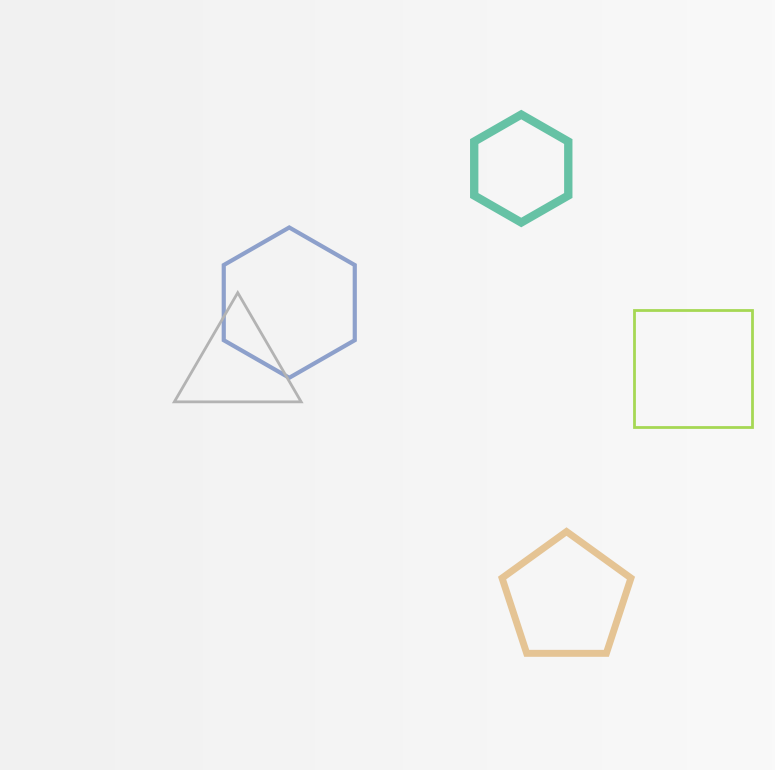[{"shape": "hexagon", "thickness": 3, "radius": 0.35, "center": [0.673, 0.781]}, {"shape": "hexagon", "thickness": 1.5, "radius": 0.49, "center": [0.373, 0.607]}, {"shape": "square", "thickness": 1, "radius": 0.38, "center": [0.894, 0.522]}, {"shape": "pentagon", "thickness": 2.5, "radius": 0.44, "center": [0.731, 0.222]}, {"shape": "triangle", "thickness": 1, "radius": 0.47, "center": [0.307, 0.525]}]